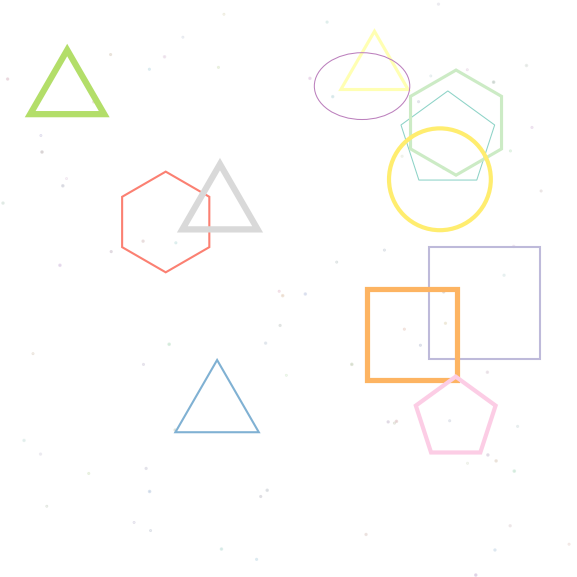[{"shape": "pentagon", "thickness": 0.5, "radius": 0.43, "center": [0.775, 0.756]}, {"shape": "triangle", "thickness": 1.5, "radius": 0.34, "center": [0.648, 0.878]}, {"shape": "square", "thickness": 1, "radius": 0.48, "center": [0.839, 0.474]}, {"shape": "hexagon", "thickness": 1, "radius": 0.44, "center": [0.287, 0.615]}, {"shape": "triangle", "thickness": 1, "radius": 0.42, "center": [0.376, 0.292]}, {"shape": "square", "thickness": 2.5, "radius": 0.39, "center": [0.713, 0.419]}, {"shape": "triangle", "thickness": 3, "radius": 0.37, "center": [0.116, 0.838]}, {"shape": "pentagon", "thickness": 2, "radius": 0.36, "center": [0.789, 0.274]}, {"shape": "triangle", "thickness": 3, "radius": 0.38, "center": [0.381, 0.64]}, {"shape": "oval", "thickness": 0.5, "radius": 0.41, "center": [0.627, 0.85]}, {"shape": "hexagon", "thickness": 1.5, "radius": 0.45, "center": [0.79, 0.787]}, {"shape": "circle", "thickness": 2, "radius": 0.44, "center": [0.762, 0.689]}]